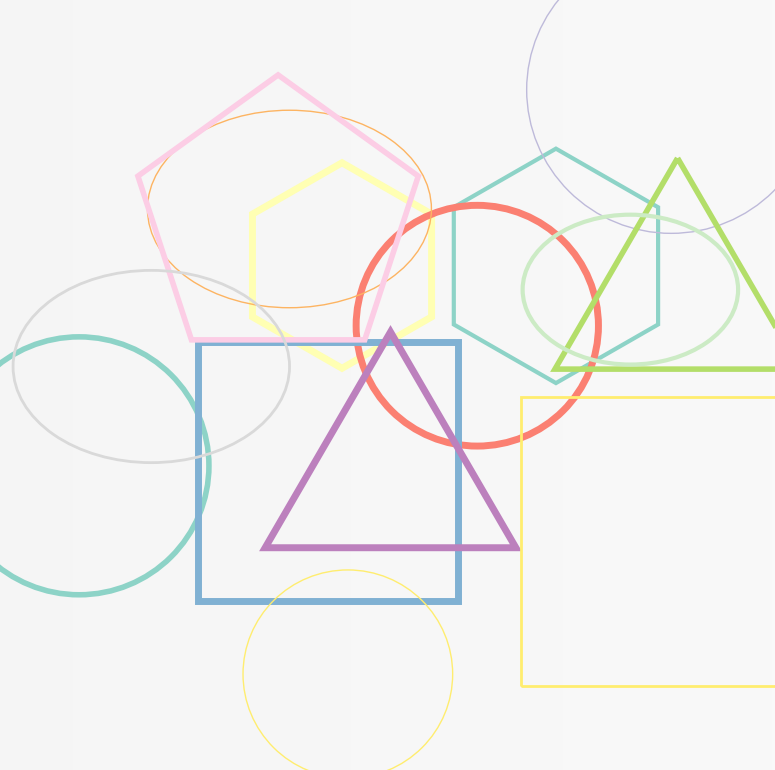[{"shape": "hexagon", "thickness": 1.5, "radius": 0.76, "center": [0.717, 0.655]}, {"shape": "circle", "thickness": 2, "radius": 0.84, "center": [0.102, 0.395]}, {"shape": "hexagon", "thickness": 2.5, "radius": 0.67, "center": [0.441, 0.655]}, {"shape": "circle", "thickness": 0.5, "radius": 0.93, "center": [0.866, 0.883]}, {"shape": "circle", "thickness": 2.5, "radius": 0.78, "center": [0.616, 0.577]}, {"shape": "square", "thickness": 2.5, "radius": 0.84, "center": [0.423, 0.388]}, {"shape": "oval", "thickness": 0.5, "radius": 0.92, "center": [0.373, 0.729]}, {"shape": "triangle", "thickness": 2, "radius": 0.91, "center": [0.874, 0.612]}, {"shape": "pentagon", "thickness": 2, "radius": 0.95, "center": [0.359, 0.712]}, {"shape": "oval", "thickness": 1, "radius": 0.89, "center": [0.195, 0.524]}, {"shape": "triangle", "thickness": 2.5, "radius": 0.93, "center": [0.504, 0.382]}, {"shape": "oval", "thickness": 1.5, "radius": 0.7, "center": [0.813, 0.624]}, {"shape": "square", "thickness": 1, "radius": 0.94, "center": [0.859, 0.297]}, {"shape": "circle", "thickness": 0.5, "radius": 0.68, "center": [0.449, 0.125]}]